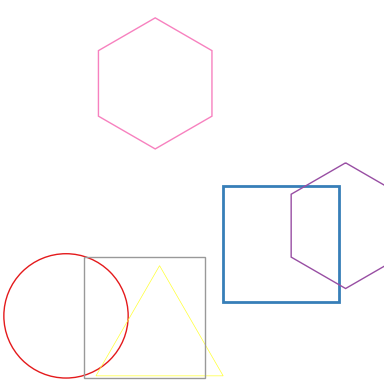[{"shape": "circle", "thickness": 1, "radius": 0.81, "center": [0.171, 0.18]}, {"shape": "square", "thickness": 2, "radius": 0.75, "center": [0.73, 0.365]}, {"shape": "hexagon", "thickness": 1, "radius": 0.82, "center": [0.898, 0.414]}, {"shape": "triangle", "thickness": 0.5, "radius": 0.95, "center": [0.414, 0.119]}, {"shape": "hexagon", "thickness": 1, "radius": 0.85, "center": [0.403, 0.783]}, {"shape": "square", "thickness": 1, "radius": 0.79, "center": [0.375, 0.175]}]